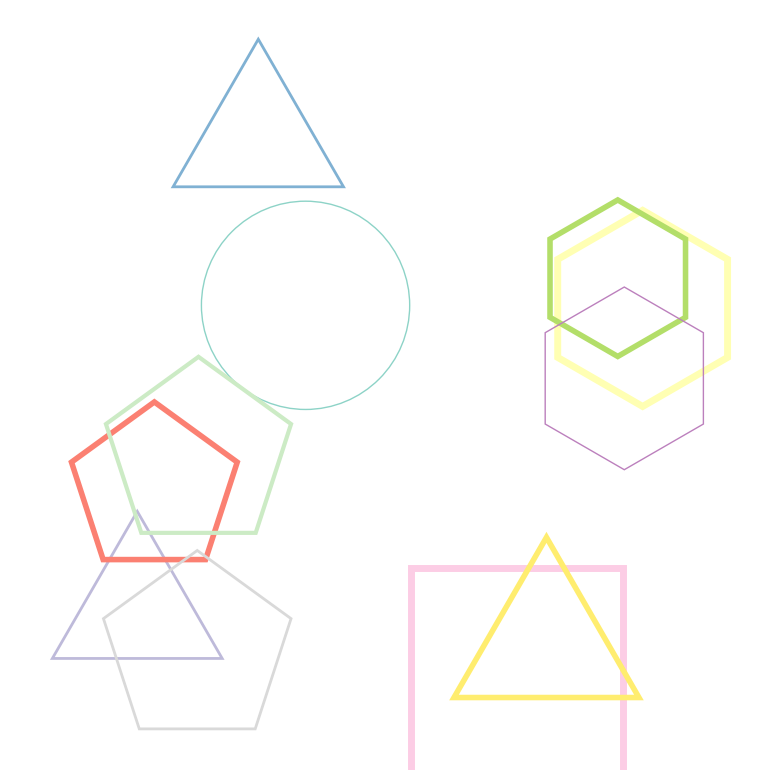[{"shape": "circle", "thickness": 0.5, "radius": 0.68, "center": [0.397, 0.603]}, {"shape": "hexagon", "thickness": 2.5, "radius": 0.64, "center": [0.835, 0.6]}, {"shape": "triangle", "thickness": 1, "radius": 0.64, "center": [0.178, 0.209]}, {"shape": "pentagon", "thickness": 2, "radius": 0.57, "center": [0.2, 0.365]}, {"shape": "triangle", "thickness": 1, "radius": 0.64, "center": [0.335, 0.821]}, {"shape": "hexagon", "thickness": 2, "radius": 0.51, "center": [0.802, 0.639]}, {"shape": "square", "thickness": 2.5, "radius": 0.69, "center": [0.671, 0.124]}, {"shape": "pentagon", "thickness": 1, "radius": 0.64, "center": [0.256, 0.157]}, {"shape": "hexagon", "thickness": 0.5, "radius": 0.59, "center": [0.811, 0.509]}, {"shape": "pentagon", "thickness": 1.5, "radius": 0.63, "center": [0.258, 0.41]}, {"shape": "triangle", "thickness": 2, "radius": 0.69, "center": [0.71, 0.163]}]